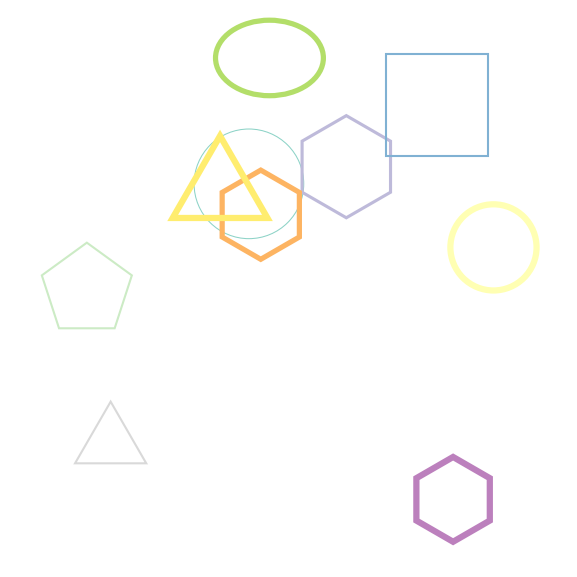[{"shape": "circle", "thickness": 0.5, "radius": 0.47, "center": [0.431, 0.681]}, {"shape": "circle", "thickness": 3, "radius": 0.37, "center": [0.854, 0.571]}, {"shape": "hexagon", "thickness": 1.5, "radius": 0.44, "center": [0.6, 0.71]}, {"shape": "square", "thickness": 1, "radius": 0.44, "center": [0.757, 0.818]}, {"shape": "hexagon", "thickness": 2.5, "radius": 0.39, "center": [0.452, 0.627]}, {"shape": "oval", "thickness": 2.5, "radius": 0.47, "center": [0.467, 0.899]}, {"shape": "triangle", "thickness": 1, "radius": 0.36, "center": [0.192, 0.232]}, {"shape": "hexagon", "thickness": 3, "radius": 0.37, "center": [0.785, 0.134]}, {"shape": "pentagon", "thickness": 1, "radius": 0.41, "center": [0.15, 0.497]}, {"shape": "triangle", "thickness": 3, "radius": 0.47, "center": [0.381, 0.669]}]